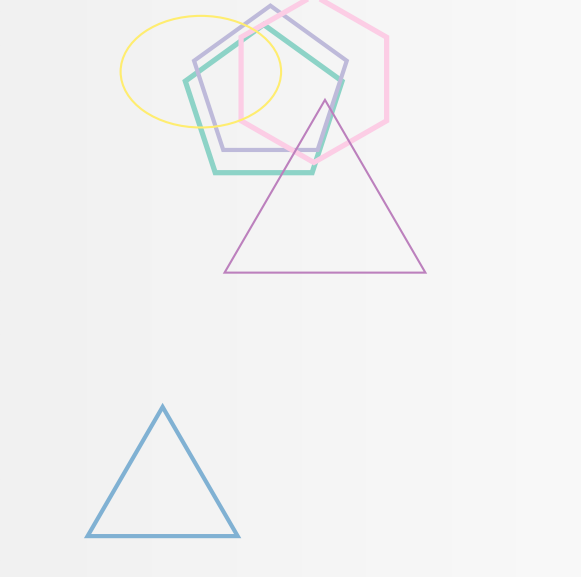[{"shape": "pentagon", "thickness": 2.5, "radius": 0.71, "center": [0.454, 0.815]}, {"shape": "pentagon", "thickness": 2, "radius": 0.69, "center": [0.465, 0.851]}, {"shape": "triangle", "thickness": 2, "radius": 0.75, "center": [0.28, 0.145]}, {"shape": "hexagon", "thickness": 2.5, "radius": 0.72, "center": [0.54, 0.862]}, {"shape": "triangle", "thickness": 1, "radius": 1.0, "center": [0.559, 0.627]}, {"shape": "oval", "thickness": 1, "radius": 0.69, "center": [0.346, 0.875]}]